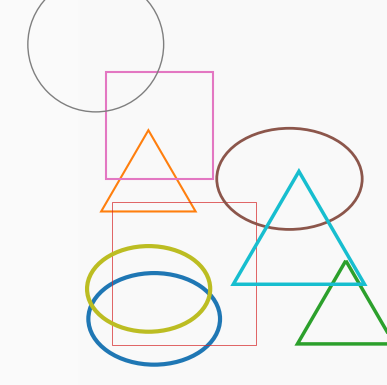[{"shape": "oval", "thickness": 3, "radius": 0.85, "center": [0.398, 0.172]}, {"shape": "triangle", "thickness": 1.5, "radius": 0.7, "center": [0.383, 0.521]}, {"shape": "triangle", "thickness": 2.5, "radius": 0.72, "center": [0.892, 0.179]}, {"shape": "square", "thickness": 0.5, "radius": 0.93, "center": [0.475, 0.291]}, {"shape": "oval", "thickness": 2, "radius": 0.94, "center": [0.747, 0.535]}, {"shape": "square", "thickness": 1.5, "radius": 0.69, "center": [0.412, 0.674]}, {"shape": "circle", "thickness": 1, "radius": 0.88, "center": [0.247, 0.885]}, {"shape": "oval", "thickness": 3, "radius": 0.79, "center": [0.384, 0.25]}, {"shape": "triangle", "thickness": 2.5, "radius": 0.98, "center": [0.771, 0.359]}]